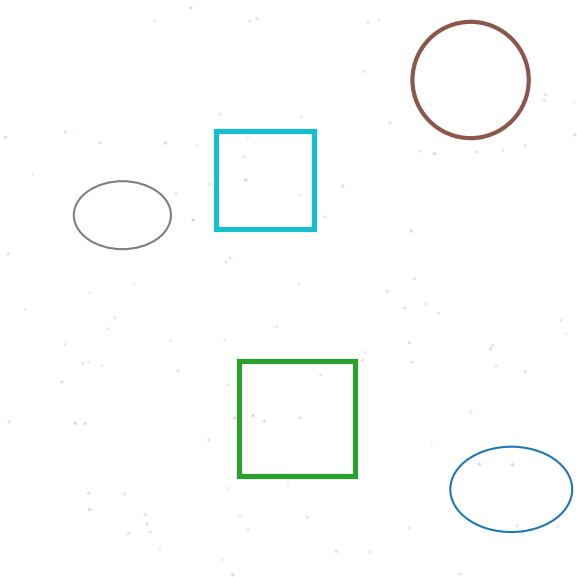[{"shape": "oval", "thickness": 1, "radius": 0.53, "center": [0.885, 0.152]}, {"shape": "square", "thickness": 2.5, "radius": 0.5, "center": [0.515, 0.274]}, {"shape": "circle", "thickness": 2, "radius": 0.5, "center": [0.815, 0.861]}, {"shape": "oval", "thickness": 1, "radius": 0.42, "center": [0.212, 0.627]}, {"shape": "square", "thickness": 2.5, "radius": 0.42, "center": [0.459, 0.688]}]